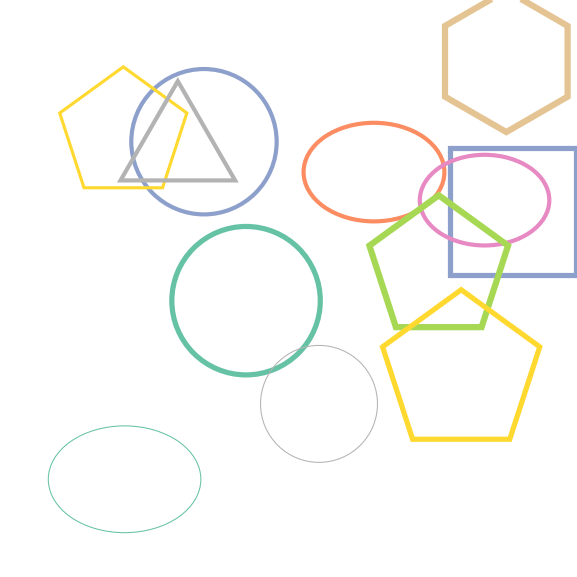[{"shape": "oval", "thickness": 0.5, "radius": 0.66, "center": [0.216, 0.169]}, {"shape": "circle", "thickness": 2.5, "radius": 0.64, "center": [0.426, 0.478]}, {"shape": "oval", "thickness": 2, "radius": 0.61, "center": [0.648, 0.701]}, {"shape": "circle", "thickness": 2, "radius": 0.63, "center": [0.353, 0.754]}, {"shape": "square", "thickness": 2.5, "radius": 0.55, "center": [0.888, 0.633]}, {"shape": "oval", "thickness": 2, "radius": 0.56, "center": [0.839, 0.653]}, {"shape": "pentagon", "thickness": 3, "radius": 0.63, "center": [0.76, 0.535]}, {"shape": "pentagon", "thickness": 1.5, "radius": 0.58, "center": [0.213, 0.768]}, {"shape": "pentagon", "thickness": 2.5, "radius": 0.72, "center": [0.799, 0.354]}, {"shape": "hexagon", "thickness": 3, "radius": 0.61, "center": [0.877, 0.893]}, {"shape": "triangle", "thickness": 2, "radius": 0.57, "center": [0.308, 0.744]}, {"shape": "circle", "thickness": 0.5, "radius": 0.51, "center": [0.552, 0.3]}]